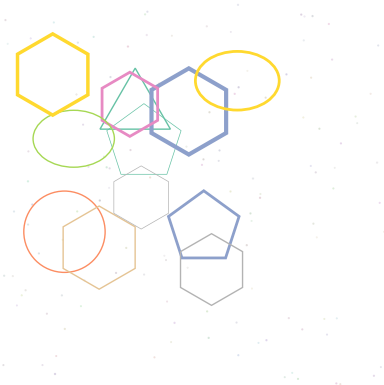[{"shape": "triangle", "thickness": 1, "radius": 0.53, "center": [0.351, 0.717]}, {"shape": "pentagon", "thickness": 0.5, "radius": 0.51, "center": [0.374, 0.629]}, {"shape": "circle", "thickness": 1, "radius": 0.53, "center": [0.167, 0.398]}, {"shape": "hexagon", "thickness": 3, "radius": 0.56, "center": [0.49, 0.711]}, {"shape": "pentagon", "thickness": 2, "radius": 0.48, "center": [0.529, 0.408]}, {"shape": "hexagon", "thickness": 2, "radius": 0.42, "center": [0.337, 0.729]}, {"shape": "oval", "thickness": 1, "radius": 0.53, "center": [0.192, 0.64]}, {"shape": "hexagon", "thickness": 2.5, "radius": 0.53, "center": [0.137, 0.806]}, {"shape": "oval", "thickness": 2, "radius": 0.54, "center": [0.616, 0.79]}, {"shape": "hexagon", "thickness": 1, "radius": 0.54, "center": [0.258, 0.357]}, {"shape": "hexagon", "thickness": 1, "radius": 0.47, "center": [0.549, 0.3]}, {"shape": "hexagon", "thickness": 0.5, "radius": 0.41, "center": [0.367, 0.487]}]